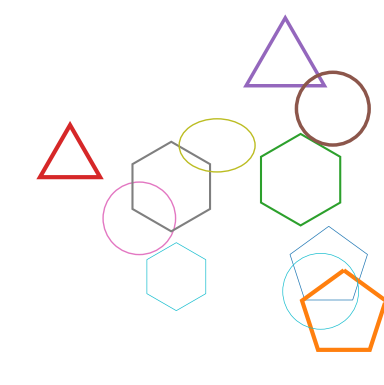[{"shape": "pentagon", "thickness": 0.5, "radius": 0.53, "center": [0.854, 0.306]}, {"shape": "pentagon", "thickness": 3, "radius": 0.57, "center": [0.893, 0.184]}, {"shape": "hexagon", "thickness": 1.5, "radius": 0.59, "center": [0.781, 0.533]}, {"shape": "triangle", "thickness": 3, "radius": 0.45, "center": [0.182, 0.585]}, {"shape": "triangle", "thickness": 2.5, "radius": 0.59, "center": [0.741, 0.836]}, {"shape": "circle", "thickness": 2.5, "radius": 0.47, "center": [0.864, 0.718]}, {"shape": "circle", "thickness": 1, "radius": 0.47, "center": [0.362, 0.433]}, {"shape": "hexagon", "thickness": 1.5, "radius": 0.58, "center": [0.445, 0.515]}, {"shape": "oval", "thickness": 1, "radius": 0.49, "center": [0.564, 0.622]}, {"shape": "circle", "thickness": 0.5, "radius": 0.49, "center": [0.833, 0.243]}, {"shape": "hexagon", "thickness": 0.5, "radius": 0.44, "center": [0.458, 0.281]}]